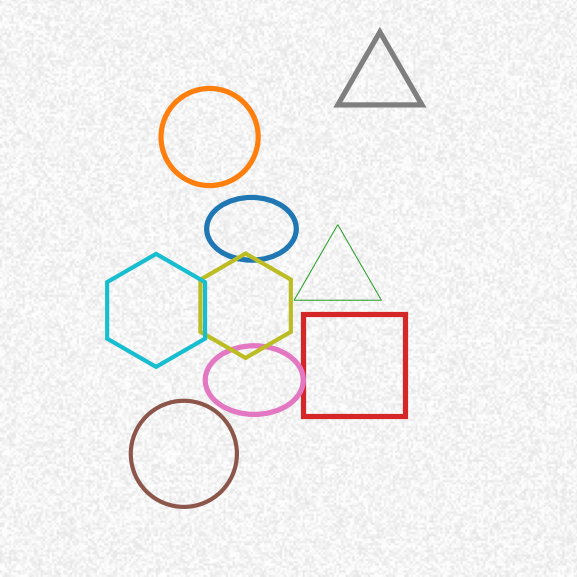[{"shape": "oval", "thickness": 2.5, "radius": 0.39, "center": [0.435, 0.603]}, {"shape": "circle", "thickness": 2.5, "radius": 0.42, "center": [0.363, 0.762]}, {"shape": "triangle", "thickness": 0.5, "radius": 0.44, "center": [0.585, 0.523]}, {"shape": "square", "thickness": 2.5, "radius": 0.44, "center": [0.613, 0.367]}, {"shape": "circle", "thickness": 2, "radius": 0.46, "center": [0.318, 0.213]}, {"shape": "oval", "thickness": 2.5, "radius": 0.42, "center": [0.44, 0.341]}, {"shape": "triangle", "thickness": 2.5, "radius": 0.42, "center": [0.658, 0.86]}, {"shape": "hexagon", "thickness": 2, "radius": 0.45, "center": [0.425, 0.47]}, {"shape": "hexagon", "thickness": 2, "radius": 0.49, "center": [0.27, 0.462]}]